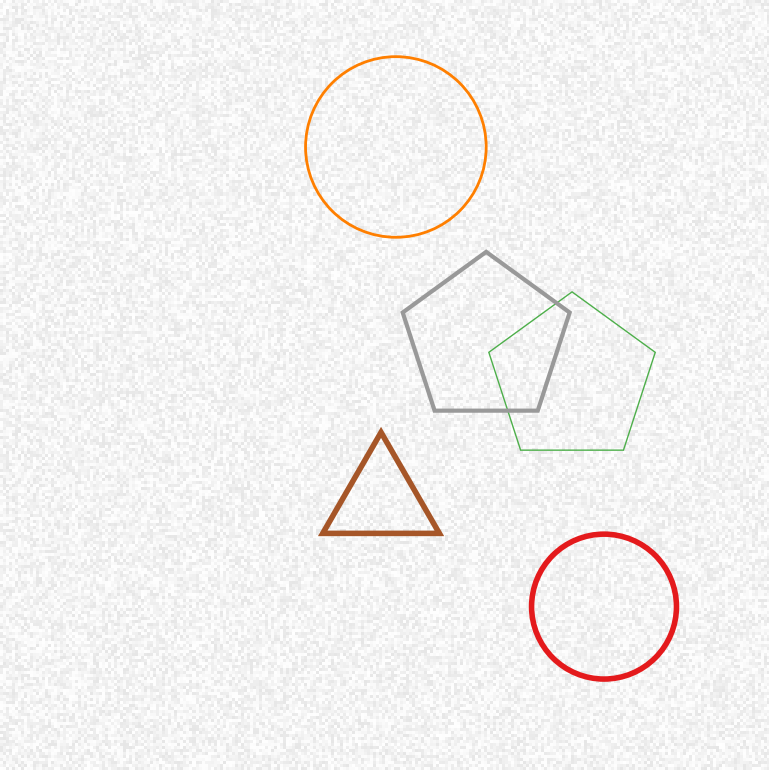[{"shape": "circle", "thickness": 2, "radius": 0.47, "center": [0.784, 0.212]}, {"shape": "pentagon", "thickness": 0.5, "radius": 0.57, "center": [0.743, 0.507]}, {"shape": "circle", "thickness": 1, "radius": 0.59, "center": [0.514, 0.809]}, {"shape": "triangle", "thickness": 2, "radius": 0.44, "center": [0.495, 0.351]}, {"shape": "pentagon", "thickness": 1.5, "radius": 0.57, "center": [0.631, 0.559]}]